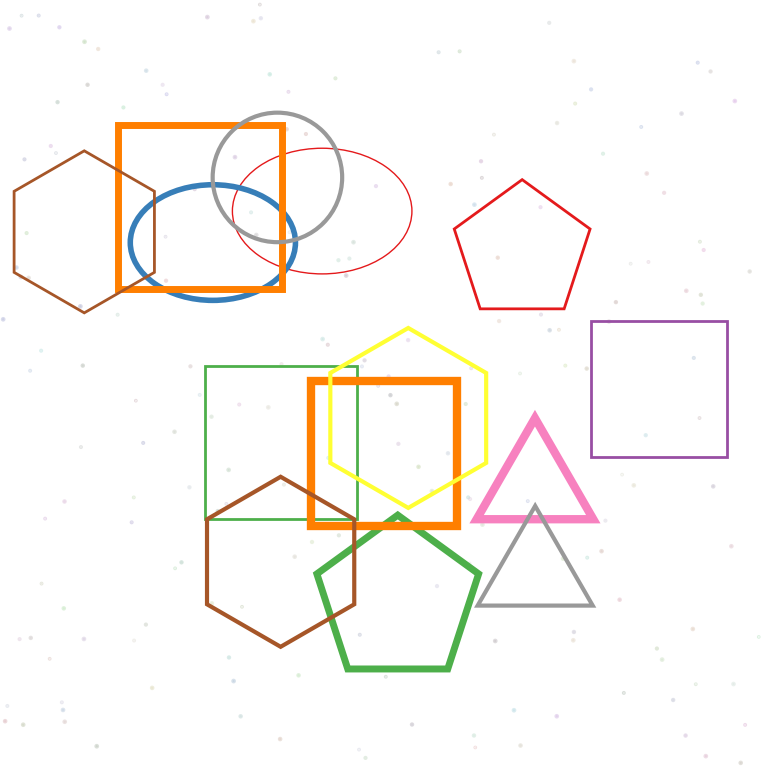[{"shape": "pentagon", "thickness": 1, "radius": 0.46, "center": [0.678, 0.674]}, {"shape": "oval", "thickness": 0.5, "radius": 0.58, "center": [0.418, 0.726]}, {"shape": "oval", "thickness": 2, "radius": 0.54, "center": [0.276, 0.685]}, {"shape": "square", "thickness": 1, "radius": 0.5, "center": [0.365, 0.425]}, {"shape": "pentagon", "thickness": 2.5, "radius": 0.55, "center": [0.517, 0.221]}, {"shape": "square", "thickness": 1, "radius": 0.44, "center": [0.856, 0.495]}, {"shape": "square", "thickness": 3, "radius": 0.47, "center": [0.499, 0.411]}, {"shape": "square", "thickness": 2.5, "radius": 0.53, "center": [0.259, 0.731]}, {"shape": "hexagon", "thickness": 1.5, "radius": 0.58, "center": [0.53, 0.457]}, {"shape": "hexagon", "thickness": 1, "radius": 0.53, "center": [0.109, 0.699]}, {"shape": "hexagon", "thickness": 1.5, "radius": 0.55, "center": [0.364, 0.27]}, {"shape": "triangle", "thickness": 3, "radius": 0.44, "center": [0.695, 0.369]}, {"shape": "circle", "thickness": 1.5, "radius": 0.42, "center": [0.36, 0.77]}, {"shape": "triangle", "thickness": 1.5, "radius": 0.43, "center": [0.695, 0.257]}]